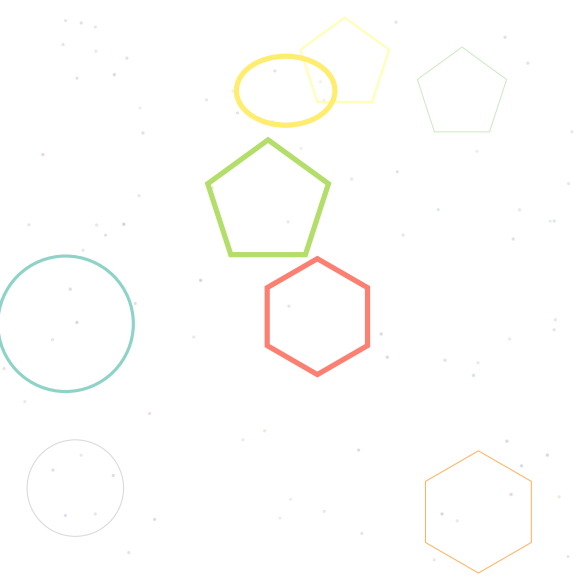[{"shape": "circle", "thickness": 1.5, "radius": 0.59, "center": [0.114, 0.438]}, {"shape": "pentagon", "thickness": 1, "radius": 0.4, "center": [0.597, 0.888]}, {"shape": "hexagon", "thickness": 2.5, "radius": 0.5, "center": [0.55, 0.451]}, {"shape": "hexagon", "thickness": 0.5, "radius": 0.53, "center": [0.828, 0.113]}, {"shape": "pentagon", "thickness": 2.5, "radius": 0.55, "center": [0.464, 0.647]}, {"shape": "circle", "thickness": 0.5, "radius": 0.42, "center": [0.13, 0.154]}, {"shape": "pentagon", "thickness": 0.5, "radius": 0.41, "center": [0.8, 0.836]}, {"shape": "oval", "thickness": 2.5, "radius": 0.43, "center": [0.495, 0.842]}]